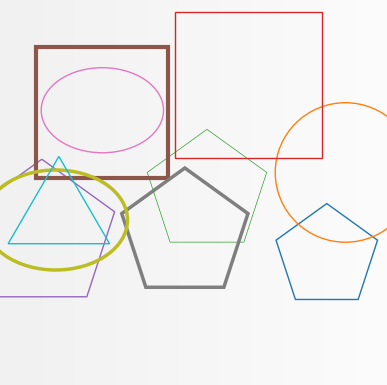[{"shape": "pentagon", "thickness": 1, "radius": 0.69, "center": [0.843, 0.334]}, {"shape": "circle", "thickness": 1, "radius": 0.91, "center": [0.891, 0.552]}, {"shape": "pentagon", "thickness": 0.5, "radius": 0.81, "center": [0.534, 0.502]}, {"shape": "square", "thickness": 1, "radius": 0.95, "center": [0.641, 0.779]}, {"shape": "pentagon", "thickness": 1, "radius": 0.99, "center": [0.108, 0.389]}, {"shape": "square", "thickness": 3, "radius": 0.85, "center": [0.263, 0.707]}, {"shape": "oval", "thickness": 1, "radius": 0.79, "center": [0.264, 0.714]}, {"shape": "pentagon", "thickness": 2.5, "radius": 0.86, "center": [0.477, 0.392]}, {"shape": "oval", "thickness": 2.5, "radius": 0.93, "center": [0.144, 0.429]}, {"shape": "triangle", "thickness": 1, "radius": 0.76, "center": [0.152, 0.443]}]